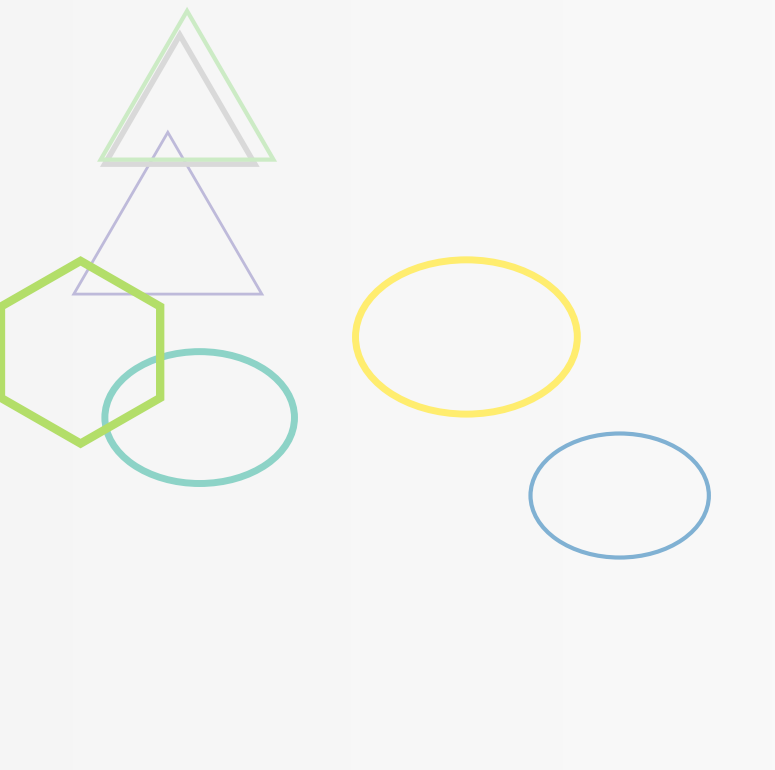[{"shape": "oval", "thickness": 2.5, "radius": 0.61, "center": [0.258, 0.458]}, {"shape": "triangle", "thickness": 1, "radius": 0.7, "center": [0.217, 0.688]}, {"shape": "oval", "thickness": 1.5, "radius": 0.58, "center": [0.8, 0.356]}, {"shape": "hexagon", "thickness": 3, "radius": 0.59, "center": [0.104, 0.543]}, {"shape": "triangle", "thickness": 2, "radius": 0.56, "center": [0.232, 0.843]}, {"shape": "triangle", "thickness": 1.5, "radius": 0.64, "center": [0.241, 0.857]}, {"shape": "oval", "thickness": 2.5, "radius": 0.72, "center": [0.602, 0.562]}]